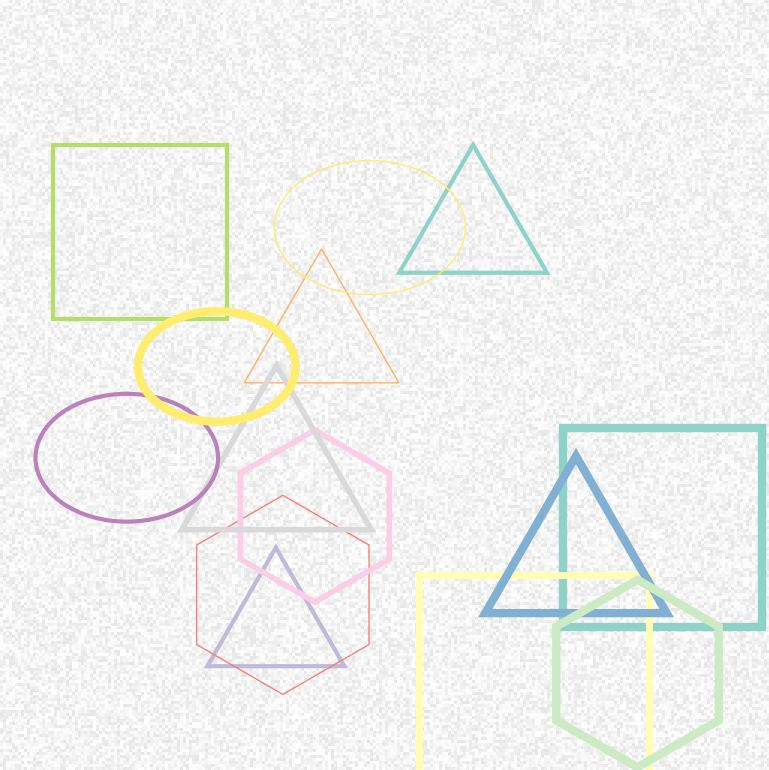[{"shape": "triangle", "thickness": 1.5, "radius": 0.55, "center": [0.614, 0.701]}, {"shape": "square", "thickness": 3, "radius": 0.65, "center": [0.861, 0.315]}, {"shape": "square", "thickness": 2.5, "radius": 0.75, "center": [0.693, 0.104]}, {"shape": "triangle", "thickness": 1.5, "radius": 0.51, "center": [0.358, 0.186]}, {"shape": "hexagon", "thickness": 0.5, "radius": 0.65, "center": [0.367, 0.227]}, {"shape": "triangle", "thickness": 3, "radius": 0.68, "center": [0.748, 0.272]}, {"shape": "triangle", "thickness": 0.5, "radius": 0.58, "center": [0.418, 0.561]}, {"shape": "square", "thickness": 1.5, "radius": 0.57, "center": [0.181, 0.698]}, {"shape": "hexagon", "thickness": 2, "radius": 0.56, "center": [0.409, 0.33]}, {"shape": "triangle", "thickness": 2, "radius": 0.71, "center": [0.359, 0.383]}, {"shape": "oval", "thickness": 1.5, "radius": 0.59, "center": [0.165, 0.406]}, {"shape": "hexagon", "thickness": 3, "radius": 0.61, "center": [0.828, 0.125]}, {"shape": "oval", "thickness": 3, "radius": 0.51, "center": [0.282, 0.524]}, {"shape": "oval", "thickness": 0.5, "radius": 0.62, "center": [0.48, 0.704]}]